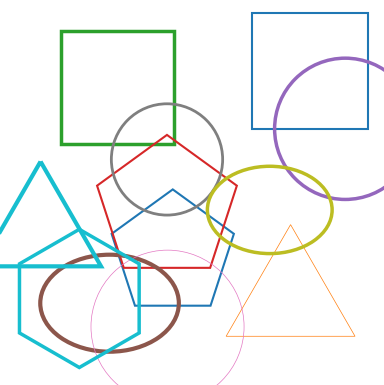[{"shape": "pentagon", "thickness": 1.5, "radius": 0.83, "center": [0.449, 0.341]}, {"shape": "square", "thickness": 1.5, "radius": 0.75, "center": [0.805, 0.816]}, {"shape": "triangle", "thickness": 0.5, "radius": 0.97, "center": [0.755, 0.223]}, {"shape": "square", "thickness": 2.5, "radius": 0.73, "center": [0.305, 0.773]}, {"shape": "pentagon", "thickness": 1.5, "radius": 0.95, "center": [0.434, 0.459]}, {"shape": "circle", "thickness": 2.5, "radius": 0.92, "center": [0.897, 0.665]}, {"shape": "oval", "thickness": 3, "radius": 0.9, "center": [0.285, 0.212]}, {"shape": "circle", "thickness": 0.5, "radius": 0.99, "center": [0.435, 0.151]}, {"shape": "circle", "thickness": 2, "radius": 0.72, "center": [0.434, 0.586]}, {"shape": "oval", "thickness": 2.5, "radius": 0.81, "center": [0.701, 0.455]}, {"shape": "hexagon", "thickness": 2.5, "radius": 0.9, "center": [0.206, 0.225]}, {"shape": "triangle", "thickness": 3, "radius": 0.91, "center": [0.105, 0.399]}]